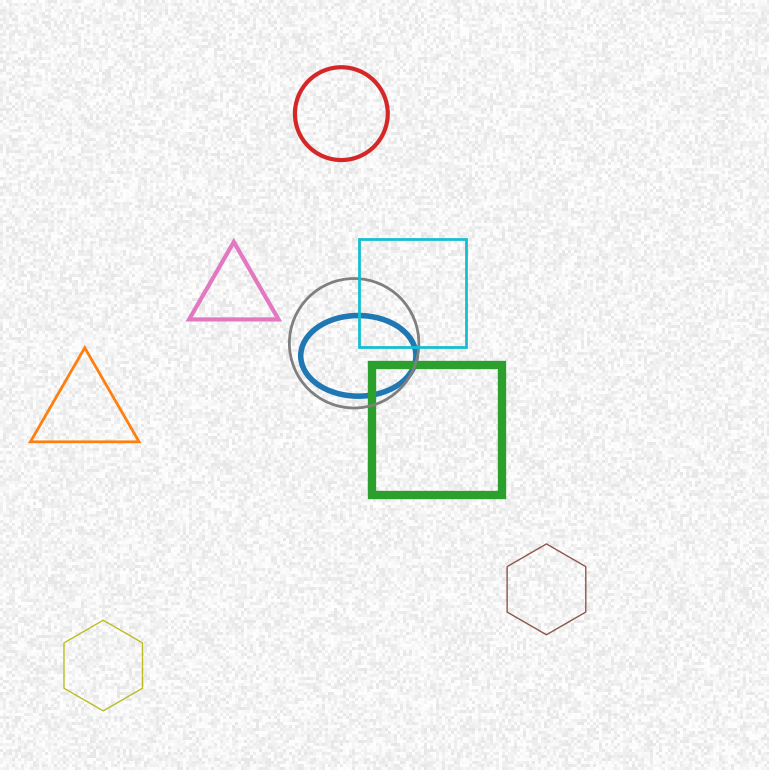[{"shape": "oval", "thickness": 2, "radius": 0.37, "center": [0.465, 0.538]}, {"shape": "triangle", "thickness": 1, "radius": 0.41, "center": [0.11, 0.467]}, {"shape": "square", "thickness": 3, "radius": 0.42, "center": [0.568, 0.442]}, {"shape": "circle", "thickness": 1.5, "radius": 0.3, "center": [0.443, 0.852]}, {"shape": "hexagon", "thickness": 0.5, "radius": 0.29, "center": [0.71, 0.235]}, {"shape": "triangle", "thickness": 1.5, "radius": 0.34, "center": [0.304, 0.619]}, {"shape": "circle", "thickness": 1, "radius": 0.42, "center": [0.46, 0.554]}, {"shape": "hexagon", "thickness": 0.5, "radius": 0.29, "center": [0.134, 0.136]}, {"shape": "square", "thickness": 1, "radius": 0.35, "center": [0.536, 0.62]}]